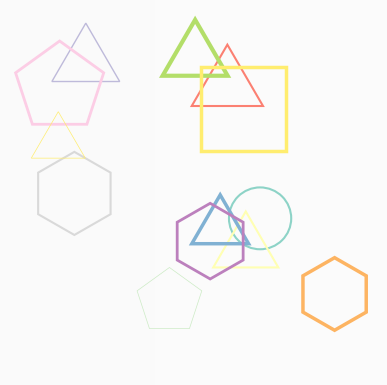[{"shape": "circle", "thickness": 1.5, "radius": 0.4, "center": [0.671, 0.433]}, {"shape": "triangle", "thickness": 1.5, "radius": 0.48, "center": [0.634, 0.354]}, {"shape": "triangle", "thickness": 1, "radius": 0.51, "center": [0.221, 0.839]}, {"shape": "triangle", "thickness": 1.5, "radius": 0.53, "center": [0.587, 0.778]}, {"shape": "triangle", "thickness": 2.5, "radius": 0.42, "center": [0.568, 0.409]}, {"shape": "hexagon", "thickness": 2.5, "radius": 0.47, "center": [0.863, 0.236]}, {"shape": "triangle", "thickness": 3, "radius": 0.48, "center": [0.504, 0.852]}, {"shape": "pentagon", "thickness": 2, "radius": 0.6, "center": [0.154, 0.774]}, {"shape": "hexagon", "thickness": 1.5, "radius": 0.54, "center": [0.192, 0.498]}, {"shape": "hexagon", "thickness": 2, "radius": 0.49, "center": [0.542, 0.374]}, {"shape": "pentagon", "thickness": 0.5, "radius": 0.44, "center": [0.437, 0.217]}, {"shape": "triangle", "thickness": 0.5, "radius": 0.4, "center": [0.15, 0.629]}, {"shape": "square", "thickness": 2.5, "radius": 0.55, "center": [0.629, 0.717]}]